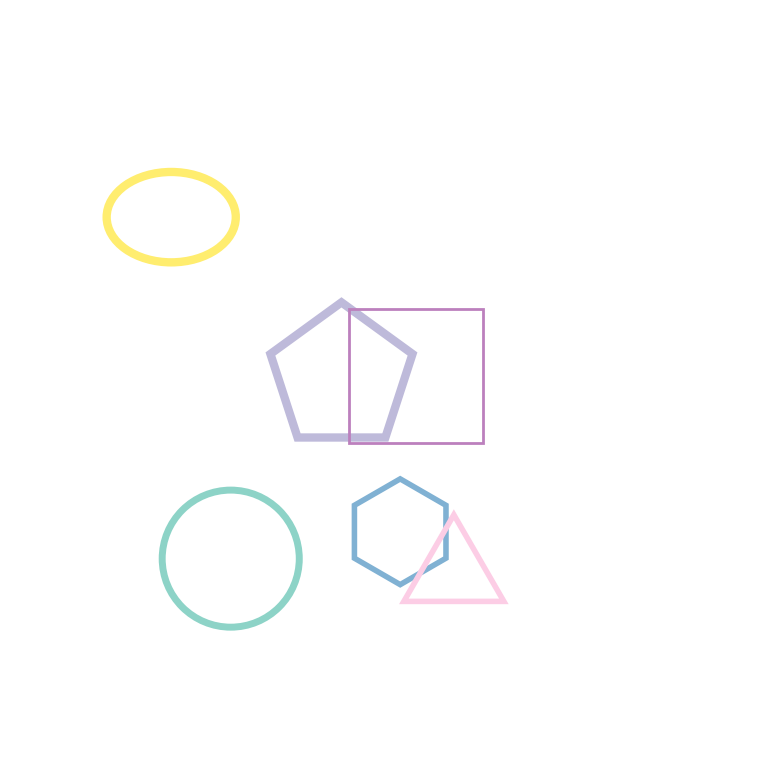[{"shape": "circle", "thickness": 2.5, "radius": 0.45, "center": [0.3, 0.274]}, {"shape": "pentagon", "thickness": 3, "radius": 0.49, "center": [0.443, 0.51]}, {"shape": "hexagon", "thickness": 2, "radius": 0.34, "center": [0.52, 0.309]}, {"shape": "triangle", "thickness": 2, "radius": 0.37, "center": [0.589, 0.256]}, {"shape": "square", "thickness": 1, "radius": 0.44, "center": [0.54, 0.512]}, {"shape": "oval", "thickness": 3, "radius": 0.42, "center": [0.222, 0.718]}]